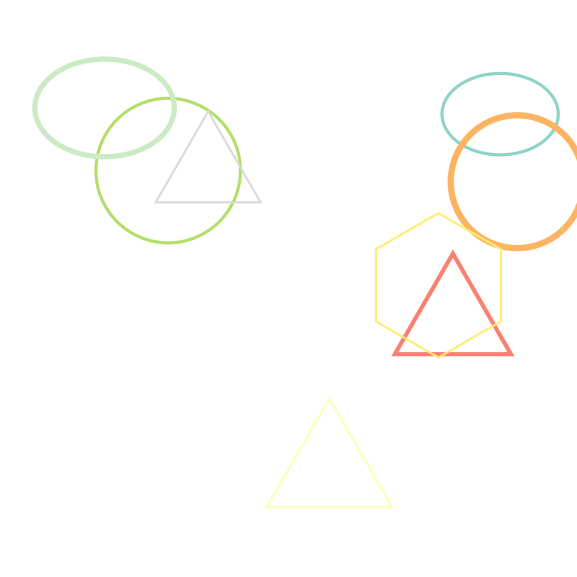[{"shape": "oval", "thickness": 1.5, "radius": 0.5, "center": [0.866, 0.802]}, {"shape": "triangle", "thickness": 1, "radius": 0.63, "center": [0.57, 0.183]}, {"shape": "triangle", "thickness": 2, "radius": 0.58, "center": [0.784, 0.444]}, {"shape": "circle", "thickness": 3, "radius": 0.58, "center": [0.896, 0.684]}, {"shape": "circle", "thickness": 1.5, "radius": 0.63, "center": [0.291, 0.704]}, {"shape": "triangle", "thickness": 1, "radius": 0.52, "center": [0.36, 0.701]}, {"shape": "oval", "thickness": 2.5, "radius": 0.6, "center": [0.181, 0.812]}, {"shape": "hexagon", "thickness": 1, "radius": 0.63, "center": [0.759, 0.505]}]